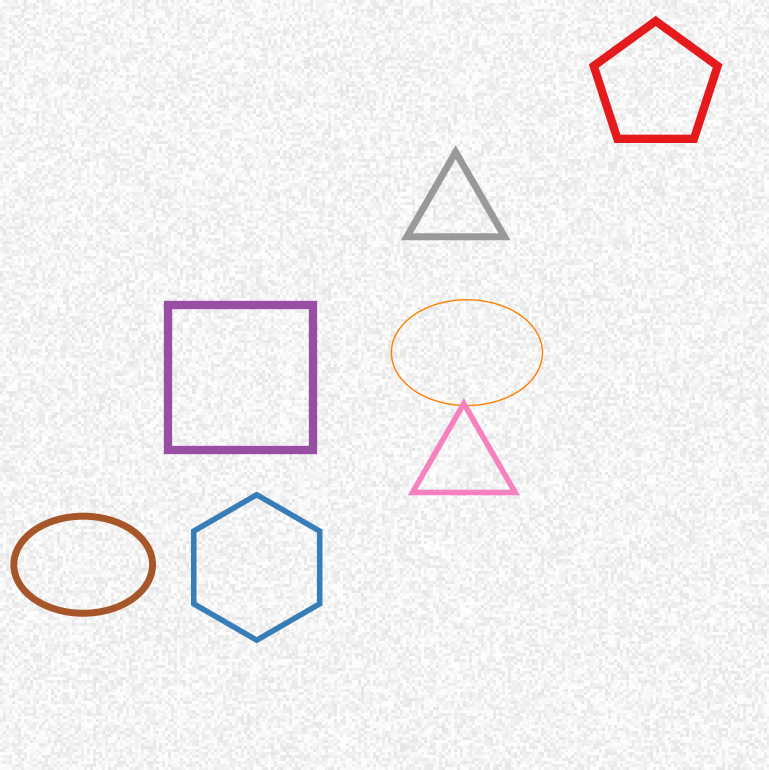[{"shape": "pentagon", "thickness": 3, "radius": 0.42, "center": [0.852, 0.888]}, {"shape": "hexagon", "thickness": 2, "radius": 0.47, "center": [0.333, 0.263]}, {"shape": "square", "thickness": 3, "radius": 0.47, "center": [0.312, 0.509]}, {"shape": "oval", "thickness": 0.5, "radius": 0.49, "center": [0.606, 0.542]}, {"shape": "oval", "thickness": 2.5, "radius": 0.45, "center": [0.108, 0.267]}, {"shape": "triangle", "thickness": 2, "radius": 0.38, "center": [0.602, 0.399]}, {"shape": "triangle", "thickness": 2.5, "radius": 0.37, "center": [0.592, 0.729]}]